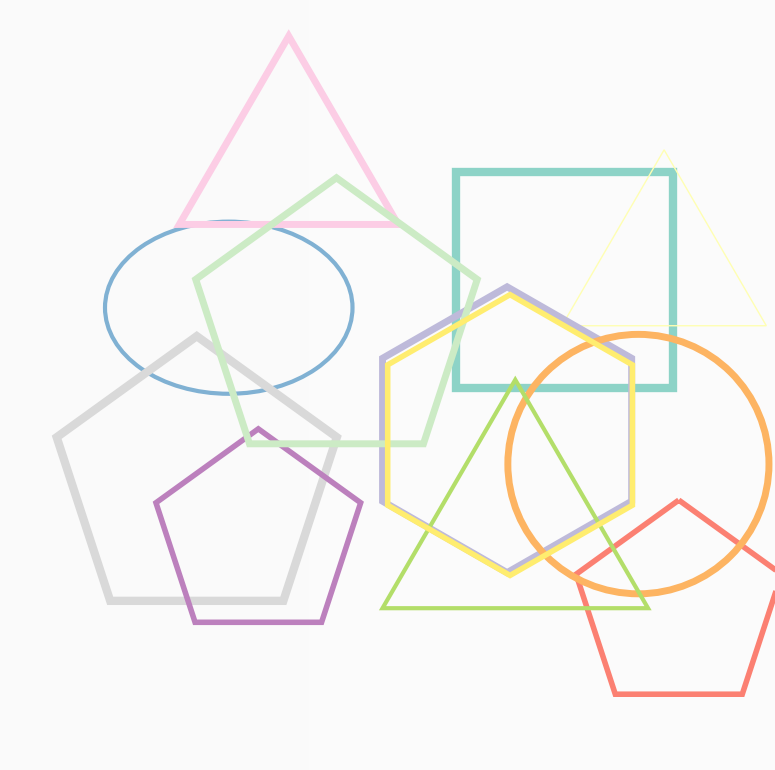[{"shape": "square", "thickness": 3, "radius": 0.7, "center": [0.728, 0.637]}, {"shape": "triangle", "thickness": 0.5, "radius": 0.76, "center": [0.857, 0.653]}, {"shape": "hexagon", "thickness": 2.5, "radius": 0.93, "center": [0.654, 0.442]}, {"shape": "pentagon", "thickness": 2, "radius": 0.7, "center": [0.876, 0.211]}, {"shape": "oval", "thickness": 1.5, "radius": 0.8, "center": [0.295, 0.6]}, {"shape": "circle", "thickness": 2.5, "radius": 0.84, "center": [0.824, 0.397]}, {"shape": "triangle", "thickness": 1.5, "radius": 0.99, "center": [0.665, 0.309]}, {"shape": "triangle", "thickness": 2.5, "radius": 0.82, "center": [0.373, 0.79]}, {"shape": "pentagon", "thickness": 3, "radius": 0.95, "center": [0.254, 0.373]}, {"shape": "pentagon", "thickness": 2, "radius": 0.69, "center": [0.333, 0.304]}, {"shape": "pentagon", "thickness": 2.5, "radius": 0.95, "center": [0.434, 0.578]}, {"shape": "hexagon", "thickness": 2, "radius": 0.91, "center": [0.658, 0.435]}]